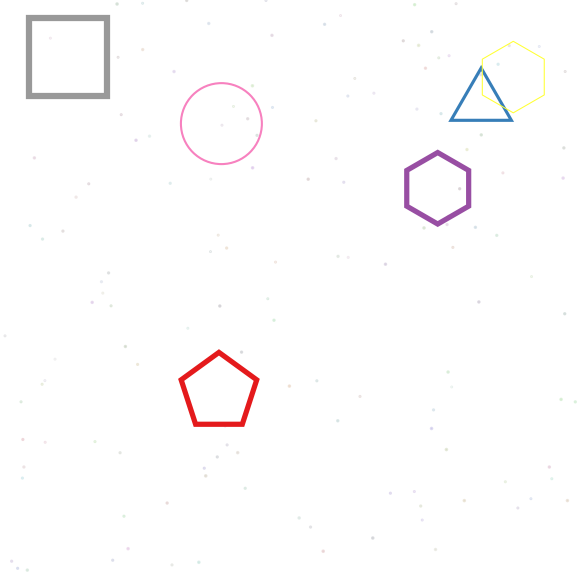[{"shape": "pentagon", "thickness": 2.5, "radius": 0.34, "center": [0.379, 0.32]}, {"shape": "triangle", "thickness": 1.5, "radius": 0.3, "center": [0.833, 0.821]}, {"shape": "hexagon", "thickness": 2.5, "radius": 0.31, "center": [0.758, 0.673]}, {"shape": "hexagon", "thickness": 0.5, "radius": 0.31, "center": [0.889, 0.866]}, {"shape": "circle", "thickness": 1, "radius": 0.35, "center": [0.383, 0.785]}, {"shape": "square", "thickness": 3, "radius": 0.34, "center": [0.118, 0.9]}]